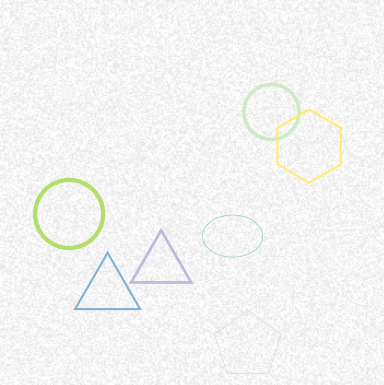[{"shape": "oval", "thickness": 0.5, "radius": 0.39, "center": [0.604, 0.387]}, {"shape": "triangle", "thickness": 2, "radius": 0.45, "center": [0.419, 0.311]}, {"shape": "triangle", "thickness": 1.5, "radius": 0.49, "center": [0.28, 0.246]}, {"shape": "circle", "thickness": 3, "radius": 0.44, "center": [0.18, 0.444]}, {"shape": "pentagon", "thickness": 0.5, "radius": 0.46, "center": [0.644, 0.103]}, {"shape": "circle", "thickness": 2.5, "radius": 0.36, "center": [0.705, 0.709]}, {"shape": "hexagon", "thickness": 1.5, "radius": 0.47, "center": [0.803, 0.62]}]